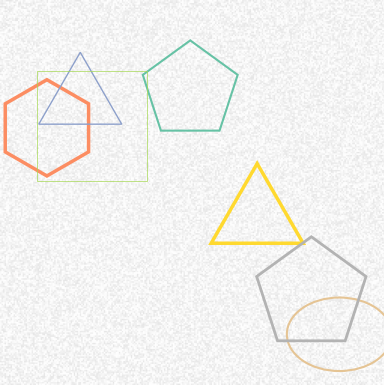[{"shape": "pentagon", "thickness": 1.5, "radius": 0.65, "center": [0.494, 0.765]}, {"shape": "hexagon", "thickness": 2.5, "radius": 0.62, "center": [0.122, 0.668]}, {"shape": "triangle", "thickness": 1, "radius": 0.62, "center": [0.208, 0.74]}, {"shape": "square", "thickness": 0.5, "radius": 0.71, "center": [0.239, 0.673]}, {"shape": "triangle", "thickness": 2.5, "radius": 0.69, "center": [0.668, 0.437]}, {"shape": "oval", "thickness": 1.5, "radius": 0.68, "center": [0.881, 0.132]}, {"shape": "pentagon", "thickness": 2, "radius": 0.75, "center": [0.809, 0.236]}]